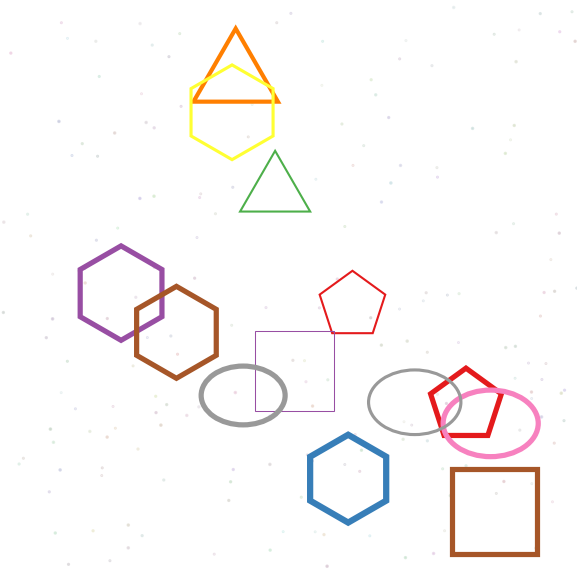[{"shape": "pentagon", "thickness": 2.5, "radius": 0.32, "center": [0.807, 0.297]}, {"shape": "pentagon", "thickness": 1, "radius": 0.3, "center": [0.61, 0.471]}, {"shape": "hexagon", "thickness": 3, "radius": 0.38, "center": [0.603, 0.17]}, {"shape": "triangle", "thickness": 1, "radius": 0.35, "center": [0.476, 0.668]}, {"shape": "hexagon", "thickness": 2.5, "radius": 0.41, "center": [0.21, 0.492]}, {"shape": "square", "thickness": 0.5, "radius": 0.34, "center": [0.51, 0.357]}, {"shape": "triangle", "thickness": 2, "radius": 0.42, "center": [0.408, 0.865]}, {"shape": "hexagon", "thickness": 1.5, "radius": 0.41, "center": [0.402, 0.805]}, {"shape": "hexagon", "thickness": 2.5, "radius": 0.4, "center": [0.306, 0.424]}, {"shape": "square", "thickness": 2.5, "radius": 0.37, "center": [0.856, 0.114]}, {"shape": "oval", "thickness": 2.5, "radius": 0.41, "center": [0.85, 0.266]}, {"shape": "oval", "thickness": 2.5, "radius": 0.36, "center": [0.421, 0.314]}, {"shape": "oval", "thickness": 1.5, "radius": 0.4, "center": [0.718, 0.303]}]